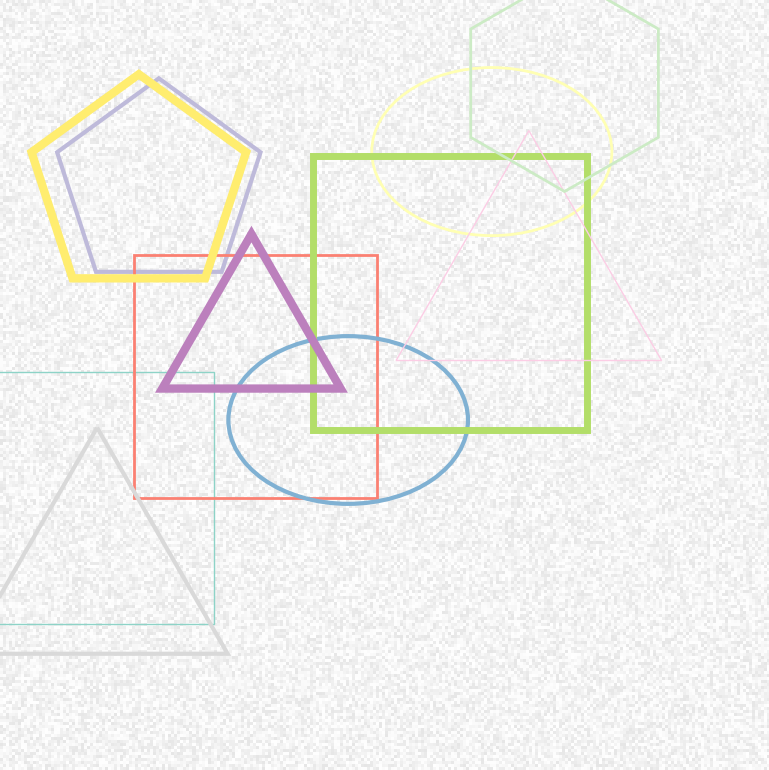[{"shape": "square", "thickness": 0.5, "radius": 0.82, "center": [0.114, 0.354]}, {"shape": "oval", "thickness": 1, "radius": 0.78, "center": [0.639, 0.803]}, {"shape": "pentagon", "thickness": 1.5, "radius": 0.69, "center": [0.206, 0.759]}, {"shape": "square", "thickness": 1, "radius": 0.79, "center": [0.332, 0.511]}, {"shape": "oval", "thickness": 1.5, "radius": 0.78, "center": [0.452, 0.455]}, {"shape": "square", "thickness": 2.5, "radius": 0.89, "center": [0.584, 0.619]}, {"shape": "triangle", "thickness": 0.5, "radius": 1.0, "center": [0.687, 0.631]}, {"shape": "triangle", "thickness": 1.5, "radius": 0.98, "center": [0.126, 0.249]}, {"shape": "triangle", "thickness": 3, "radius": 0.67, "center": [0.327, 0.562]}, {"shape": "hexagon", "thickness": 1, "radius": 0.7, "center": [0.733, 0.892]}, {"shape": "pentagon", "thickness": 3, "radius": 0.73, "center": [0.18, 0.757]}]